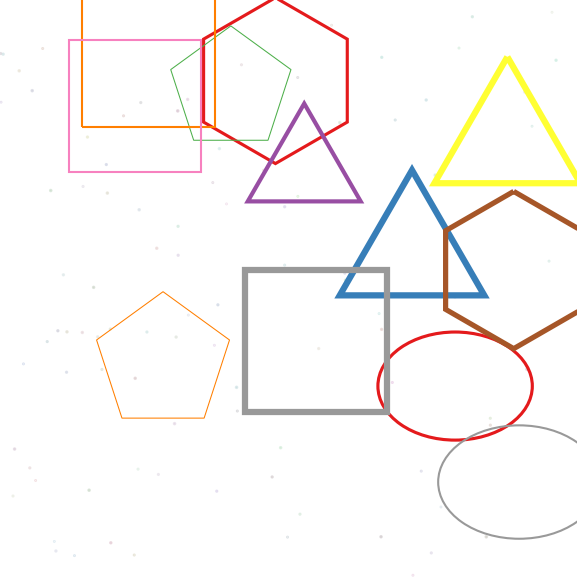[{"shape": "oval", "thickness": 1.5, "radius": 0.67, "center": [0.788, 0.331]}, {"shape": "hexagon", "thickness": 1.5, "radius": 0.72, "center": [0.477, 0.86]}, {"shape": "triangle", "thickness": 3, "radius": 0.72, "center": [0.713, 0.56]}, {"shape": "pentagon", "thickness": 0.5, "radius": 0.55, "center": [0.4, 0.845]}, {"shape": "triangle", "thickness": 2, "radius": 0.56, "center": [0.527, 0.707]}, {"shape": "pentagon", "thickness": 0.5, "radius": 0.61, "center": [0.282, 0.373]}, {"shape": "square", "thickness": 1, "radius": 0.57, "center": [0.257, 0.895]}, {"shape": "triangle", "thickness": 3, "radius": 0.73, "center": [0.879, 0.755]}, {"shape": "hexagon", "thickness": 2.5, "radius": 0.68, "center": [0.89, 0.532]}, {"shape": "square", "thickness": 1, "radius": 0.57, "center": [0.233, 0.816]}, {"shape": "square", "thickness": 3, "radius": 0.61, "center": [0.547, 0.409]}, {"shape": "oval", "thickness": 1, "radius": 0.7, "center": [0.899, 0.164]}]